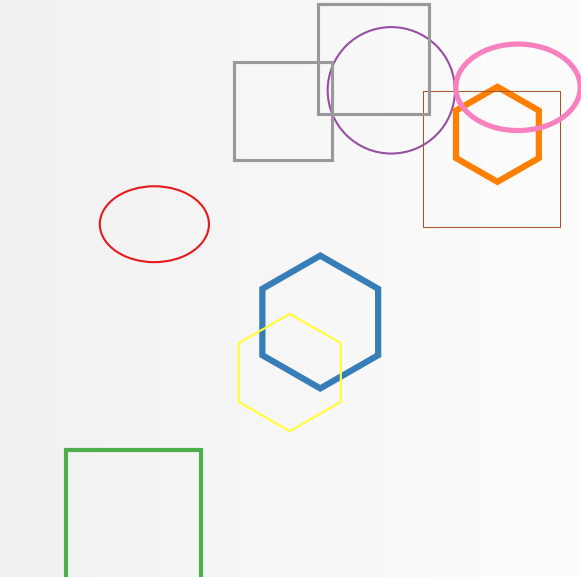[{"shape": "oval", "thickness": 1, "radius": 0.47, "center": [0.266, 0.611]}, {"shape": "hexagon", "thickness": 3, "radius": 0.57, "center": [0.551, 0.442]}, {"shape": "square", "thickness": 2, "radius": 0.58, "center": [0.23, 0.104]}, {"shape": "circle", "thickness": 1, "radius": 0.55, "center": [0.673, 0.843]}, {"shape": "hexagon", "thickness": 3, "radius": 0.41, "center": [0.856, 0.767]}, {"shape": "hexagon", "thickness": 1, "radius": 0.51, "center": [0.498, 0.354]}, {"shape": "square", "thickness": 0.5, "radius": 0.59, "center": [0.846, 0.723]}, {"shape": "oval", "thickness": 2.5, "radius": 0.53, "center": [0.891, 0.848]}, {"shape": "square", "thickness": 1.5, "radius": 0.42, "center": [0.486, 0.807]}, {"shape": "square", "thickness": 1.5, "radius": 0.48, "center": [0.642, 0.896]}]